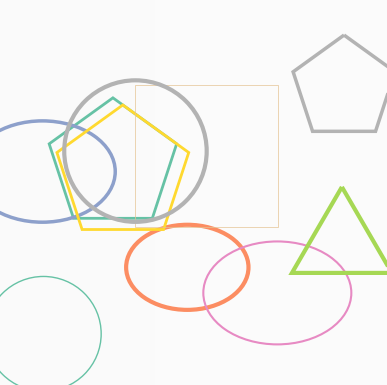[{"shape": "circle", "thickness": 1, "radius": 0.75, "center": [0.112, 0.133]}, {"shape": "pentagon", "thickness": 2, "radius": 0.86, "center": [0.291, 0.573]}, {"shape": "oval", "thickness": 3, "radius": 0.79, "center": [0.483, 0.306]}, {"shape": "oval", "thickness": 2.5, "radius": 0.94, "center": [0.109, 0.554]}, {"shape": "oval", "thickness": 1.5, "radius": 0.95, "center": [0.716, 0.239]}, {"shape": "triangle", "thickness": 3, "radius": 0.74, "center": [0.882, 0.366]}, {"shape": "pentagon", "thickness": 2, "radius": 0.89, "center": [0.317, 0.549]}, {"shape": "square", "thickness": 0.5, "radius": 0.92, "center": [0.534, 0.595]}, {"shape": "pentagon", "thickness": 2.5, "radius": 0.69, "center": [0.888, 0.771]}, {"shape": "circle", "thickness": 3, "radius": 0.92, "center": [0.35, 0.608]}]